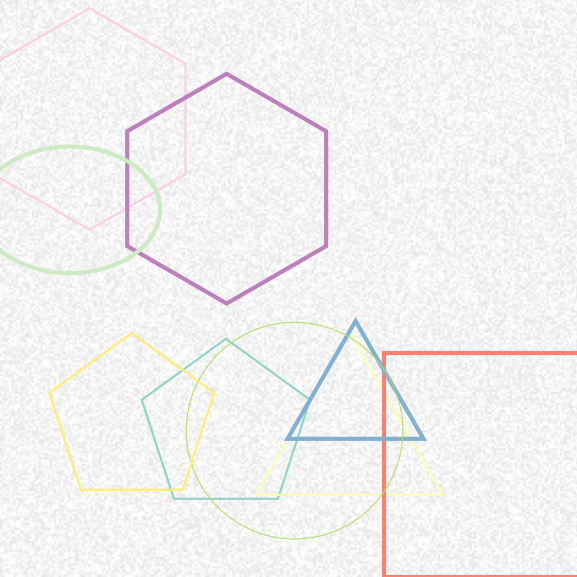[{"shape": "pentagon", "thickness": 1, "radius": 0.77, "center": [0.391, 0.259]}, {"shape": "triangle", "thickness": 1, "radius": 0.94, "center": [0.605, 0.236]}, {"shape": "square", "thickness": 2, "radius": 0.97, "center": [0.859, 0.194]}, {"shape": "triangle", "thickness": 2, "radius": 0.68, "center": [0.616, 0.307]}, {"shape": "circle", "thickness": 0.5, "radius": 0.94, "center": [0.51, 0.253]}, {"shape": "hexagon", "thickness": 1, "radius": 0.96, "center": [0.155, 0.793]}, {"shape": "hexagon", "thickness": 2, "radius": 0.99, "center": [0.393, 0.672]}, {"shape": "oval", "thickness": 2, "radius": 0.78, "center": [0.121, 0.636]}, {"shape": "pentagon", "thickness": 1, "radius": 0.75, "center": [0.228, 0.273]}]